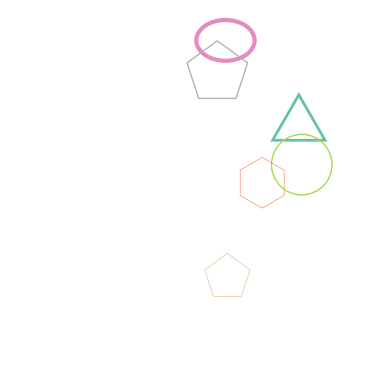[{"shape": "triangle", "thickness": 2, "radius": 0.39, "center": [0.776, 0.675]}, {"shape": "hexagon", "thickness": 0.5, "radius": 0.33, "center": [0.681, 0.525]}, {"shape": "oval", "thickness": 3, "radius": 0.38, "center": [0.586, 0.895]}, {"shape": "circle", "thickness": 1, "radius": 0.39, "center": [0.784, 0.572]}, {"shape": "pentagon", "thickness": 0.5, "radius": 0.31, "center": [0.591, 0.28]}, {"shape": "pentagon", "thickness": 1, "radius": 0.41, "center": [0.565, 0.811]}]